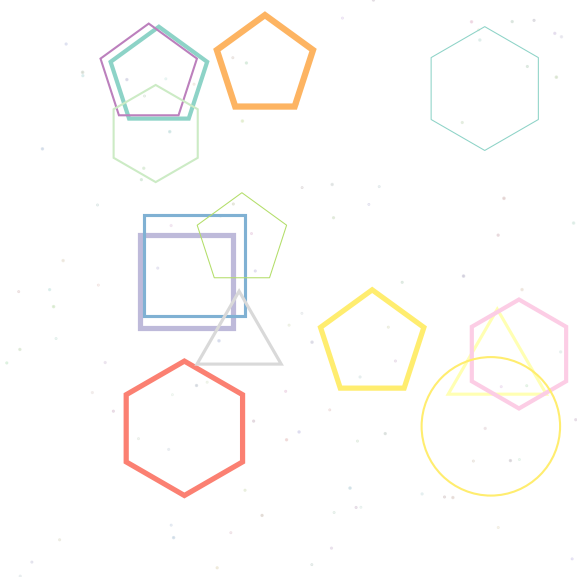[{"shape": "hexagon", "thickness": 0.5, "radius": 0.54, "center": [0.839, 0.846]}, {"shape": "pentagon", "thickness": 2, "radius": 0.44, "center": [0.275, 0.865]}, {"shape": "triangle", "thickness": 1.5, "radius": 0.49, "center": [0.861, 0.366]}, {"shape": "square", "thickness": 2.5, "radius": 0.4, "center": [0.322, 0.511]}, {"shape": "hexagon", "thickness": 2.5, "radius": 0.58, "center": [0.319, 0.257]}, {"shape": "square", "thickness": 1.5, "radius": 0.44, "center": [0.336, 0.539]}, {"shape": "pentagon", "thickness": 3, "radius": 0.44, "center": [0.459, 0.885]}, {"shape": "pentagon", "thickness": 0.5, "radius": 0.41, "center": [0.419, 0.584]}, {"shape": "hexagon", "thickness": 2, "radius": 0.47, "center": [0.899, 0.386]}, {"shape": "triangle", "thickness": 1.5, "radius": 0.42, "center": [0.414, 0.411]}, {"shape": "pentagon", "thickness": 1, "radius": 0.44, "center": [0.258, 0.871]}, {"shape": "hexagon", "thickness": 1, "radius": 0.42, "center": [0.27, 0.768]}, {"shape": "circle", "thickness": 1, "radius": 0.6, "center": [0.85, 0.261]}, {"shape": "pentagon", "thickness": 2.5, "radius": 0.47, "center": [0.644, 0.403]}]